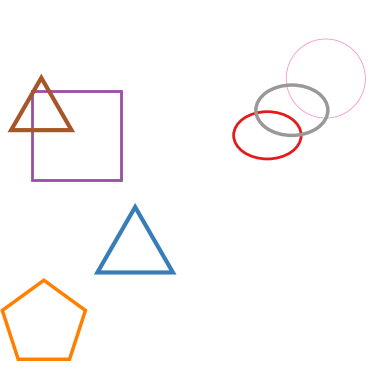[{"shape": "oval", "thickness": 2, "radius": 0.44, "center": [0.695, 0.649]}, {"shape": "triangle", "thickness": 3, "radius": 0.57, "center": [0.351, 0.349]}, {"shape": "square", "thickness": 2, "radius": 0.58, "center": [0.198, 0.649]}, {"shape": "pentagon", "thickness": 2.5, "radius": 0.57, "center": [0.114, 0.159]}, {"shape": "triangle", "thickness": 3, "radius": 0.45, "center": [0.107, 0.707]}, {"shape": "circle", "thickness": 0.5, "radius": 0.51, "center": [0.846, 0.796]}, {"shape": "oval", "thickness": 2.5, "radius": 0.47, "center": [0.758, 0.714]}]